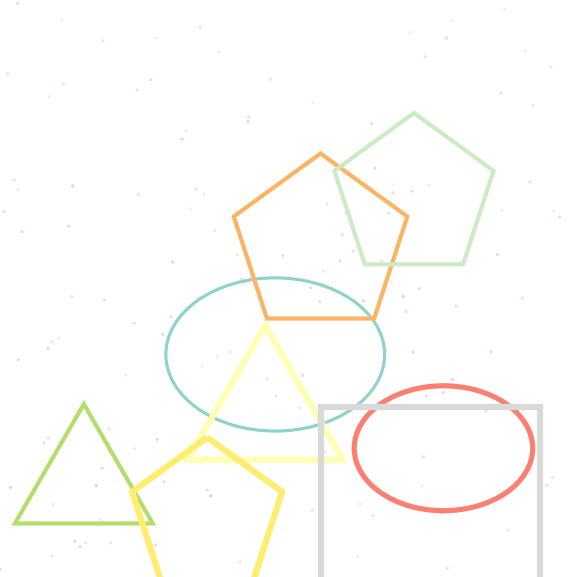[{"shape": "oval", "thickness": 1.5, "radius": 0.95, "center": [0.477, 0.385]}, {"shape": "triangle", "thickness": 3, "radius": 0.78, "center": [0.459, 0.281]}, {"shape": "oval", "thickness": 2.5, "radius": 0.77, "center": [0.768, 0.223]}, {"shape": "pentagon", "thickness": 2, "radius": 0.79, "center": [0.555, 0.575]}, {"shape": "triangle", "thickness": 2, "radius": 0.69, "center": [0.145, 0.162]}, {"shape": "square", "thickness": 3, "radius": 0.95, "center": [0.745, 0.104]}, {"shape": "pentagon", "thickness": 2, "radius": 0.72, "center": [0.717, 0.659]}, {"shape": "pentagon", "thickness": 3, "radius": 0.68, "center": [0.359, 0.105]}]